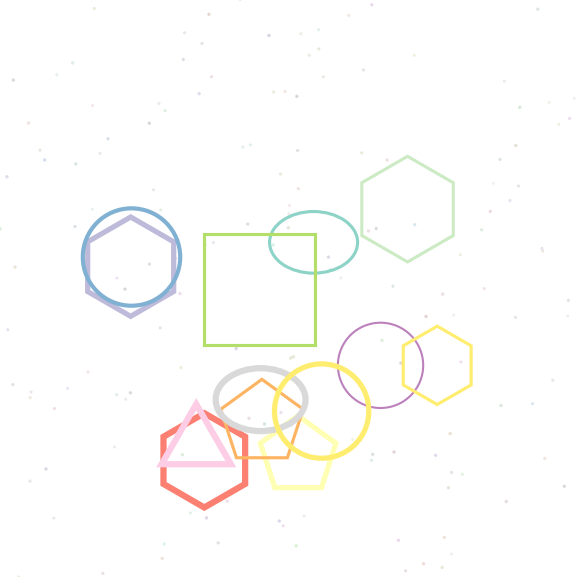[{"shape": "oval", "thickness": 1.5, "radius": 0.38, "center": [0.543, 0.579]}, {"shape": "pentagon", "thickness": 2.5, "radius": 0.34, "center": [0.516, 0.21]}, {"shape": "hexagon", "thickness": 2.5, "radius": 0.43, "center": [0.226, 0.537]}, {"shape": "hexagon", "thickness": 3, "radius": 0.41, "center": [0.354, 0.202]}, {"shape": "circle", "thickness": 2, "radius": 0.42, "center": [0.228, 0.554]}, {"shape": "pentagon", "thickness": 1.5, "radius": 0.38, "center": [0.454, 0.267]}, {"shape": "square", "thickness": 1.5, "radius": 0.48, "center": [0.449, 0.498]}, {"shape": "triangle", "thickness": 3, "radius": 0.35, "center": [0.34, 0.23]}, {"shape": "oval", "thickness": 3, "radius": 0.39, "center": [0.451, 0.307]}, {"shape": "circle", "thickness": 1, "radius": 0.37, "center": [0.659, 0.366]}, {"shape": "hexagon", "thickness": 1.5, "radius": 0.46, "center": [0.706, 0.637]}, {"shape": "circle", "thickness": 2.5, "radius": 0.41, "center": [0.557, 0.287]}, {"shape": "hexagon", "thickness": 1.5, "radius": 0.34, "center": [0.757, 0.366]}]